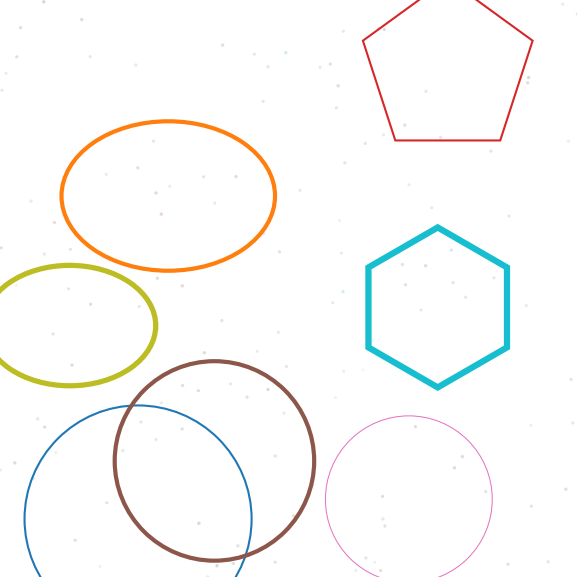[{"shape": "circle", "thickness": 1, "radius": 0.98, "center": [0.239, 0.1]}, {"shape": "oval", "thickness": 2, "radius": 0.92, "center": [0.291, 0.66]}, {"shape": "pentagon", "thickness": 1, "radius": 0.77, "center": [0.775, 0.881]}, {"shape": "circle", "thickness": 2, "radius": 0.86, "center": [0.371, 0.201]}, {"shape": "circle", "thickness": 0.5, "radius": 0.72, "center": [0.708, 0.135]}, {"shape": "oval", "thickness": 2.5, "radius": 0.74, "center": [0.121, 0.435]}, {"shape": "hexagon", "thickness": 3, "radius": 0.69, "center": [0.758, 0.467]}]